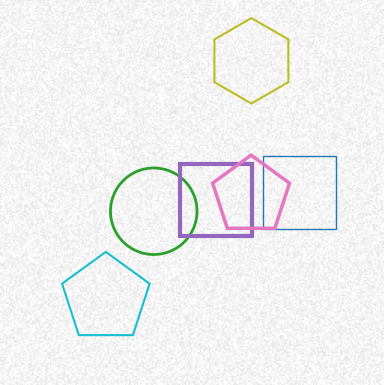[{"shape": "square", "thickness": 1, "radius": 0.48, "center": [0.778, 0.5]}, {"shape": "circle", "thickness": 2, "radius": 0.56, "center": [0.399, 0.451]}, {"shape": "square", "thickness": 3, "radius": 0.47, "center": [0.561, 0.481]}, {"shape": "pentagon", "thickness": 2.5, "radius": 0.53, "center": [0.652, 0.492]}, {"shape": "hexagon", "thickness": 1.5, "radius": 0.55, "center": [0.653, 0.842]}, {"shape": "pentagon", "thickness": 1.5, "radius": 0.6, "center": [0.275, 0.226]}]